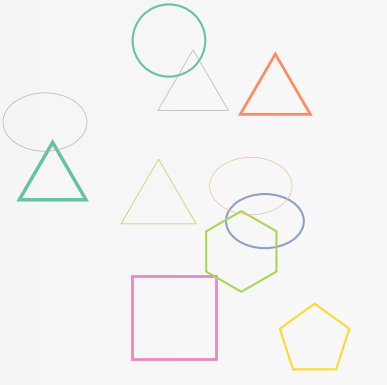[{"shape": "triangle", "thickness": 2.5, "radius": 0.5, "center": [0.136, 0.531]}, {"shape": "circle", "thickness": 1.5, "radius": 0.47, "center": [0.436, 0.895]}, {"shape": "triangle", "thickness": 2, "radius": 0.52, "center": [0.711, 0.755]}, {"shape": "oval", "thickness": 1.5, "radius": 0.5, "center": [0.684, 0.426]}, {"shape": "square", "thickness": 2, "radius": 0.54, "center": [0.448, 0.175]}, {"shape": "hexagon", "thickness": 1.5, "radius": 0.52, "center": [0.623, 0.347]}, {"shape": "triangle", "thickness": 0.5, "radius": 0.56, "center": [0.409, 0.475]}, {"shape": "pentagon", "thickness": 1.5, "radius": 0.47, "center": [0.812, 0.117]}, {"shape": "oval", "thickness": 0.5, "radius": 0.53, "center": [0.647, 0.517]}, {"shape": "triangle", "thickness": 0.5, "radius": 0.53, "center": [0.498, 0.765]}, {"shape": "oval", "thickness": 0.5, "radius": 0.54, "center": [0.116, 0.683]}]